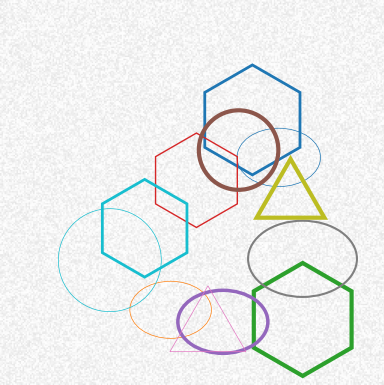[{"shape": "oval", "thickness": 0.5, "radius": 0.54, "center": [0.724, 0.591]}, {"shape": "hexagon", "thickness": 2, "radius": 0.71, "center": [0.656, 0.689]}, {"shape": "oval", "thickness": 0.5, "radius": 0.53, "center": [0.443, 0.195]}, {"shape": "hexagon", "thickness": 3, "radius": 0.73, "center": [0.786, 0.17]}, {"shape": "hexagon", "thickness": 1, "radius": 0.61, "center": [0.51, 0.532]}, {"shape": "oval", "thickness": 2.5, "radius": 0.58, "center": [0.579, 0.164]}, {"shape": "circle", "thickness": 3, "radius": 0.52, "center": [0.62, 0.61]}, {"shape": "triangle", "thickness": 0.5, "radius": 0.57, "center": [0.54, 0.144]}, {"shape": "oval", "thickness": 1.5, "radius": 0.71, "center": [0.786, 0.328]}, {"shape": "triangle", "thickness": 3, "radius": 0.51, "center": [0.755, 0.485]}, {"shape": "hexagon", "thickness": 2, "radius": 0.63, "center": [0.376, 0.407]}, {"shape": "circle", "thickness": 0.5, "radius": 0.67, "center": [0.285, 0.324]}]